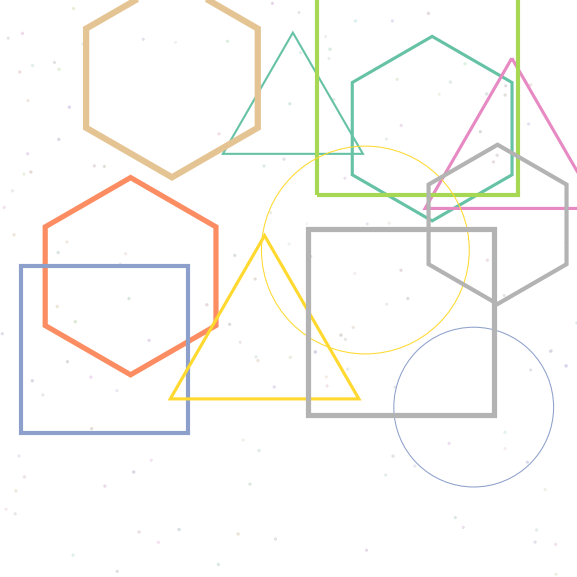[{"shape": "hexagon", "thickness": 1.5, "radius": 0.8, "center": [0.748, 0.776]}, {"shape": "triangle", "thickness": 1, "radius": 0.7, "center": [0.507, 0.803]}, {"shape": "hexagon", "thickness": 2.5, "radius": 0.85, "center": [0.226, 0.521]}, {"shape": "circle", "thickness": 0.5, "radius": 0.69, "center": [0.82, 0.294]}, {"shape": "square", "thickness": 2, "radius": 0.72, "center": [0.181, 0.393]}, {"shape": "triangle", "thickness": 1.5, "radius": 0.87, "center": [0.886, 0.725]}, {"shape": "square", "thickness": 2, "radius": 0.87, "center": [0.722, 0.836]}, {"shape": "triangle", "thickness": 1.5, "radius": 0.94, "center": [0.458, 0.403]}, {"shape": "circle", "thickness": 0.5, "radius": 0.9, "center": [0.633, 0.566]}, {"shape": "hexagon", "thickness": 3, "radius": 0.86, "center": [0.298, 0.864]}, {"shape": "hexagon", "thickness": 2, "radius": 0.69, "center": [0.862, 0.611]}, {"shape": "square", "thickness": 2.5, "radius": 0.81, "center": [0.695, 0.442]}]